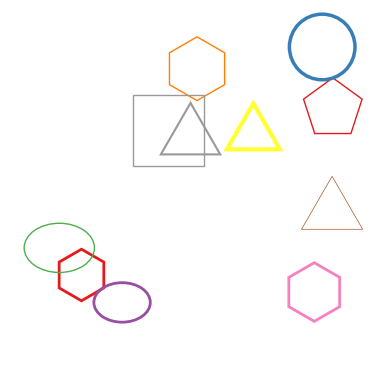[{"shape": "hexagon", "thickness": 2, "radius": 0.33, "center": [0.212, 0.286]}, {"shape": "pentagon", "thickness": 1, "radius": 0.4, "center": [0.864, 0.718]}, {"shape": "circle", "thickness": 2.5, "radius": 0.43, "center": [0.837, 0.878]}, {"shape": "oval", "thickness": 1, "radius": 0.46, "center": [0.154, 0.356]}, {"shape": "oval", "thickness": 2, "radius": 0.37, "center": [0.317, 0.214]}, {"shape": "hexagon", "thickness": 1, "radius": 0.41, "center": [0.512, 0.822]}, {"shape": "triangle", "thickness": 3, "radius": 0.4, "center": [0.658, 0.652]}, {"shape": "triangle", "thickness": 0.5, "radius": 0.46, "center": [0.863, 0.45]}, {"shape": "hexagon", "thickness": 2, "radius": 0.38, "center": [0.816, 0.241]}, {"shape": "square", "thickness": 1, "radius": 0.46, "center": [0.438, 0.661]}, {"shape": "triangle", "thickness": 1.5, "radius": 0.45, "center": [0.495, 0.644]}]